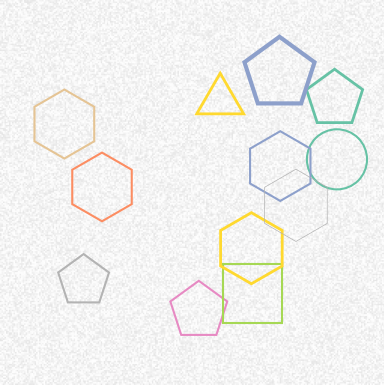[{"shape": "pentagon", "thickness": 2, "radius": 0.38, "center": [0.869, 0.744]}, {"shape": "circle", "thickness": 1.5, "radius": 0.39, "center": [0.875, 0.586]}, {"shape": "hexagon", "thickness": 1.5, "radius": 0.45, "center": [0.265, 0.514]}, {"shape": "hexagon", "thickness": 1.5, "radius": 0.45, "center": [0.728, 0.569]}, {"shape": "pentagon", "thickness": 3, "radius": 0.48, "center": [0.726, 0.809]}, {"shape": "pentagon", "thickness": 1.5, "radius": 0.39, "center": [0.516, 0.193]}, {"shape": "square", "thickness": 1.5, "radius": 0.38, "center": [0.656, 0.237]}, {"shape": "hexagon", "thickness": 2, "radius": 0.46, "center": [0.653, 0.355]}, {"shape": "triangle", "thickness": 2, "radius": 0.35, "center": [0.572, 0.739]}, {"shape": "hexagon", "thickness": 1.5, "radius": 0.45, "center": [0.167, 0.678]}, {"shape": "pentagon", "thickness": 1.5, "radius": 0.35, "center": [0.217, 0.271]}, {"shape": "hexagon", "thickness": 0.5, "radius": 0.47, "center": [0.769, 0.467]}]